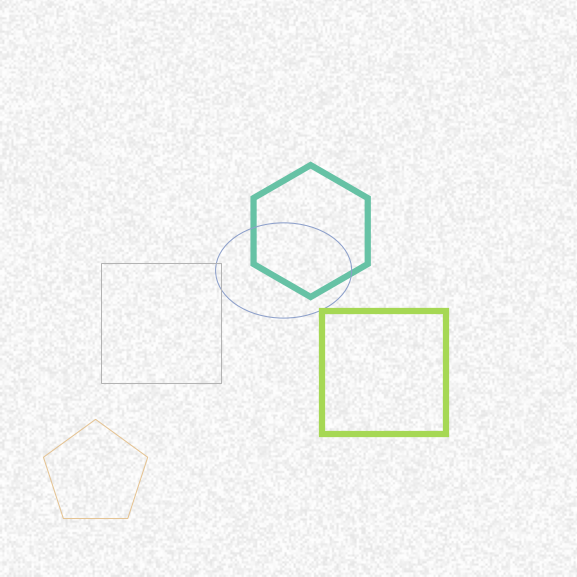[{"shape": "hexagon", "thickness": 3, "radius": 0.57, "center": [0.538, 0.599]}, {"shape": "oval", "thickness": 0.5, "radius": 0.59, "center": [0.491, 0.531]}, {"shape": "square", "thickness": 3, "radius": 0.53, "center": [0.665, 0.354]}, {"shape": "pentagon", "thickness": 0.5, "radius": 0.47, "center": [0.166, 0.178]}, {"shape": "square", "thickness": 0.5, "radius": 0.52, "center": [0.278, 0.439]}]